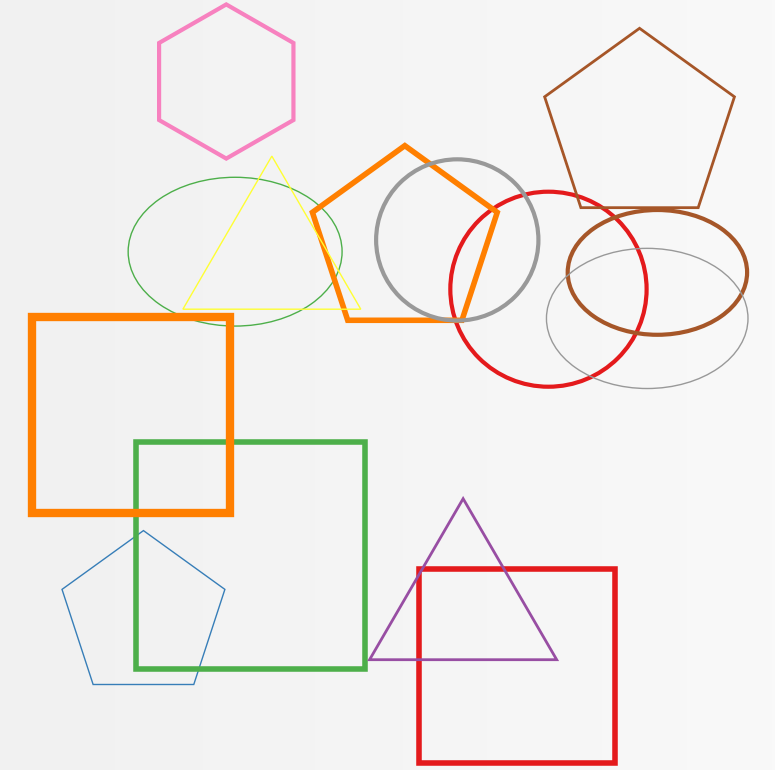[{"shape": "circle", "thickness": 1.5, "radius": 0.63, "center": [0.708, 0.624]}, {"shape": "square", "thickness": 2, "radius": 0.63, "center": [0.667, 0.136]}, {"shape": "pentagon", "thickness": 0.5, "radius": 0.55, "center": [0.185, 0.2]}, {"shape": "square", "thickness": 2, "radius": 0.74, "center": [0.323, 0.278]}, {"shape": "oval", "thickness": 0.5, "radius": 0.69, "center": [0.303, 0.673]}, {"shape": "triangle", "thickness": 1, "radius": 0.7, "center": [0.598, 0.213]}, {"shape": "pentagon", "thickness": 2, "radius": 0.63, "center": [0.522, 0.685]}, {"shape": "square", "thickness": 3, "radius": 0.64, "center": [0.169, 0.46]}, {"shape": "triangle", "thickness": 0.5, "radius": 0.66, "center": [0.351, 0.665]}, {"shape": "pentagon", "thickness": 1, "radius": 0.64, "center": [0.825, 0.834]}, {"shape": "oval", "thickness": 1.5, "radius": 0.58, "center": [0.848, 0.646]}, {"shape": "hexagon", "thickness": 1.5, "radius": 0.5, "center": [0.292, 0.894]}, {"shape": "oval", "thickness": 0.5, "radius": 0.65, "center": [0.835, 0.586]}, {"shape": "circle", "thickness": 1.5, "radius": 0.52, "center": [0.59, 0.688]}]